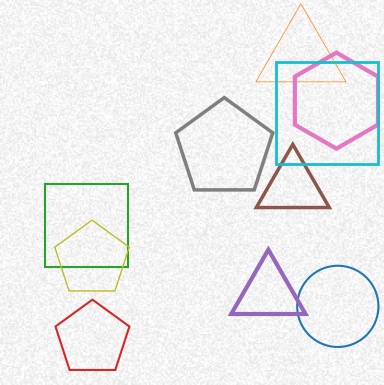[{"shape": "circle", "thickness": 1.5, "radius": 0.53, "center": [0.877, 0.204]}, {"shape": "triangle", "thickness": 0.5, "radius": 0.68, "center": [0.782, 0.855]}, {"shape": "square", "thickness": 1.5, "radius": 0.54, "center": [0.225, 0.415]}, {"shape": "pentagon", "thickness": 1.5, "radius": 0.5, "center": [0.24, 0.121]}, {"shape": "triangle", "thickness": 3, "radius": 0.56, "center": [0.697, 0.24]}, {"shape": "triangle", "thickness": 2.5, "radius": 0.55, "center": [0.76, 0.516]}, {"shape": "hexagon", "thickness": 3, "radius": 0.62, "center": [0.874, 0.739]}, {"shape": "pentagon", "thickness": 2.5, "radius": 0.66, "center": [0.582, 0.614]}, {"shape": "pentagon", "thickness": 1, "radius": 0.51, "center": [0.239, 0.327]}, {"shape": "square", "thickness": 2, "radius": 0.67, "center": [0.849, 0.707]}]